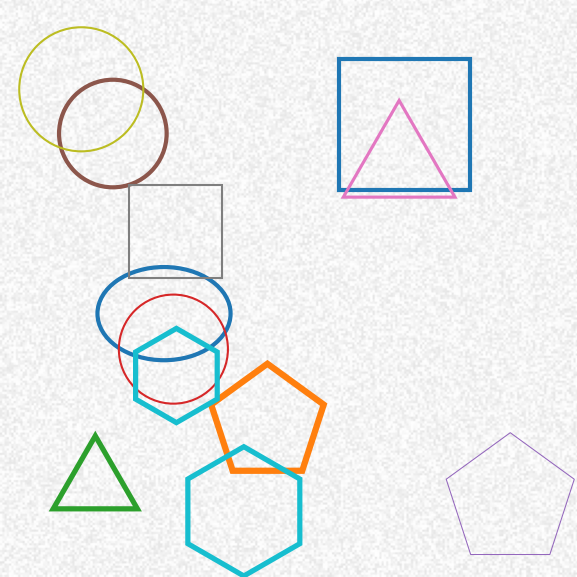[{"shape": "square", "thickness": 2, "radius": 0.57, "center": [0.7, 0.784]}, {"shape": "oval", "thickness": 2, "radius": 0.58, "center": [0.284, 0.456]}, {"shape": "pentagon", "thickness": 3, "radius": 0.51, "center": [0.463, 0.267]}, {"shape": "triangle", "thickness": 2.5, "radius": 0.42, "center": [0.165, 0.16]}, {"shape": "circle", "thickness": 1, "radius": 0.47, "center": [0.3, 0.395]}, {"shape": "pentagon", "thickness": 0.5, "radius": 0.58, "center": [0.884, 0.133]}, {"shape": "circle", "thickness": 2, "radius": 0.47, "center": [0.195, 0.768]}, {"shape": "triangle", "thickness": 1.5, "radius": 0.56, "center": [0.691, 0.714]}, {"shape": "square", "thickness": 1, "radius": 0.4, "center": [0.303, 0.598]}, {"shape": "circle", "thickness": 1, "radius": 0.54, "center": [0.141, 0.844]}, {"shape": "hexagon", "thickness": 2.5, "radius": 0.41, "center": [0.305, 0.349]}, {"shape": "hexagon", "thickness": 2.5, "radius": 0.56, "center": [0.422, 0.114]}]